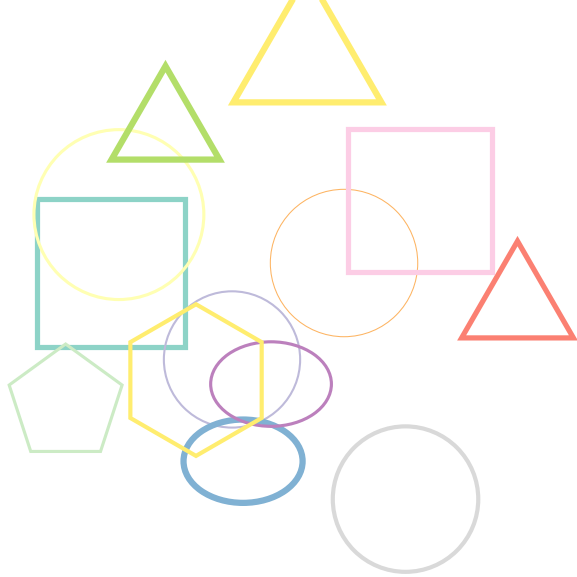[{"shape": "square", "thickness": 2.5, "radius": 0.64, "center": [0.192, 0.526]}, {"shape": "circle", "thickness": 1.5, "radius": 0.74, "center": [0.206, 0.628]}, {"shape": "circle", "thickness": 1, "radius": 0.59, "center": [0.402, 0.377]}, {"shape": "triangle", "thickness": 2.5, "radius": 0.56, "center": [0.896, 0.47]}, {"shape": "oval", "thickness": 3, "radius": 0.52, "center": [0.421, 0.201]}, {"shape": "circle", "thickness": 0.5, "radius": 0.64, "center": [0.596, 0.544]}, {"shape": "triangle", "thickness": 3, "radius": 0.54, "center": [0.287, 0.777]}, {"shape": "square", "thickness": 2.5, "radius": 0.62, "center": [0.727, 0.652]}, {"shape": "circle", "thickness": 2, "radius": 0.63, "center": [0.702, 0.135]}, {"shape": "oval", "thickness": 1.5, "radius": 0.52, "center": [0.469, 0.334]}, {"shape": "pentagon", "thickness": 1.5, "radius": 0.51, "center": [0.114, 0.301]}, {"shape": "hexagon", "thickness": 2, "radius": 0.66, "center": [0.339, 0.341]}, {"shape": "triangle", "thickness": 3, "radius": 0.74, "center": [0.532, 0.896]}]